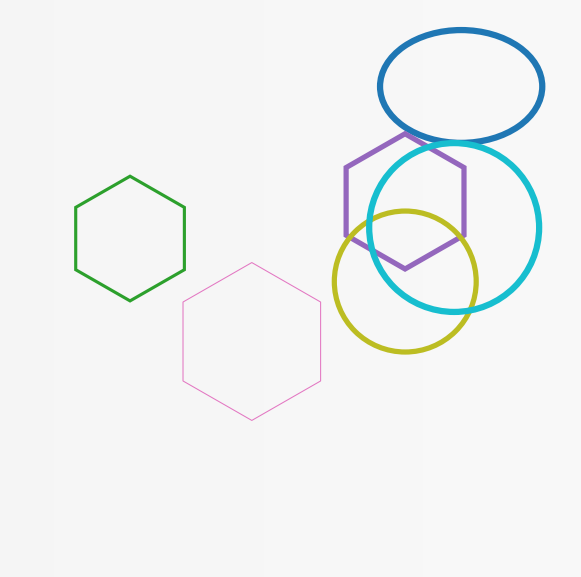[{"shape": "oval", "thickness": 3, "radius": 0.7, "center": [0.793, 0.849]}, {"shape": "hexagon", "thickness": 1.5, "radius": 0.54, "center": [0.224, 0.586]}, {"shape": "hexagon", "thickness": 2.5, "radius": 0.59, "center": [0.697, 0.65]}, {"shape": "hexagon", "thickness": 0.5, "radius": 0.68, "center": [0.433, 0.408]}, {"shape": "circle", "thickness": 2.5, "radius": 0.61, "center": [0.697, 0.512]}, {"shape": "circle", "thickness": 3, "radius": 0.73, "center": [0.781, 0.605]}]